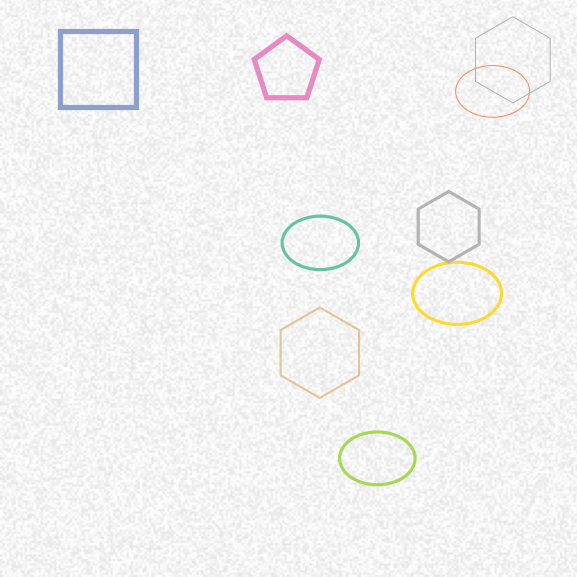[{"shape": "oval", "thickness": 1.5, "radius": 0.33, "center": [0.555, 0.579]}, {"shape": "oval", "thickness": 0.5, "radius": 0.32, "center": [0.853, 0.841]}, {"shape": "square", "thickness": 2.5, "radius": 0.33, "center": [0.169, 0.879]}, {"shape": "pentagon", "thickness": 2.5, "radius": 0.3, "center": [0.497, 0.878]}, {"shape": "oval", "thickness": 1.5, "radius": 0.33, "center": [0.653, 0.205]}, {"shape": "oval", "thickness": 1.5, "radius": 0.38, "center": [0.792, 0.491]}, {"shape": "hexagon", "thickness": 1, "radius": 0.39, "center": [0.554, 0.388]}, {"shape": "hexagon", "thickness": 0.5, "radius": 0.37, "center": [0.888, 0.896]}, {"shape": "hexagon", "thickness": 1.5, "radius": 0.3, "center": [0.777, 0.607]}]